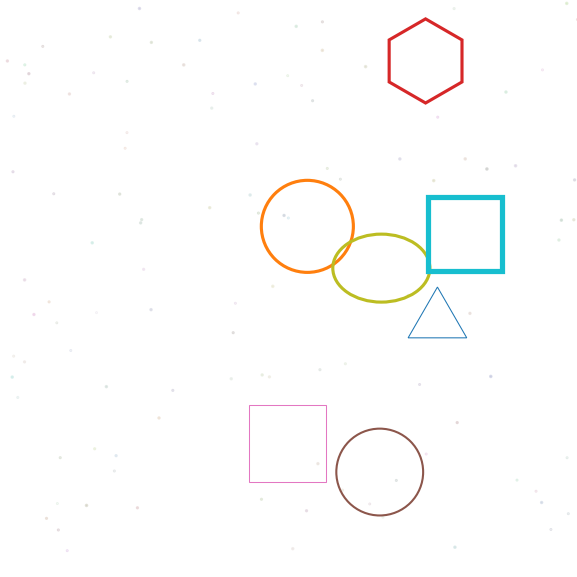[{"shape": "triangle", "thickness": 0.5, "radius": 0.29, "center": [0.757, 0.443]}, {"shape": "circle", "thickness": 1.5, "radius": 0.4, "center": [0.532, 0.607]}, {"shape": "hexagon", "thickness": 1.5, "radius": 0.36, "center": [0.737, 0.894]}, {"shape": "circle", "thickness": 1, "radius": 0.38, "center": [0.658, 0.182]}, {"shape": "square", "thickness": 0.5, "radius": 0.33, "center": [0.498, 0.231]}, {"shape": "oval", "thickness": 1.5, "radius": 0.42, "center": [0.66, 0.535]}, {"shape": "square", "thickness": 2.5, "radius": 0.32, "center": [0.805, 0.594]}]